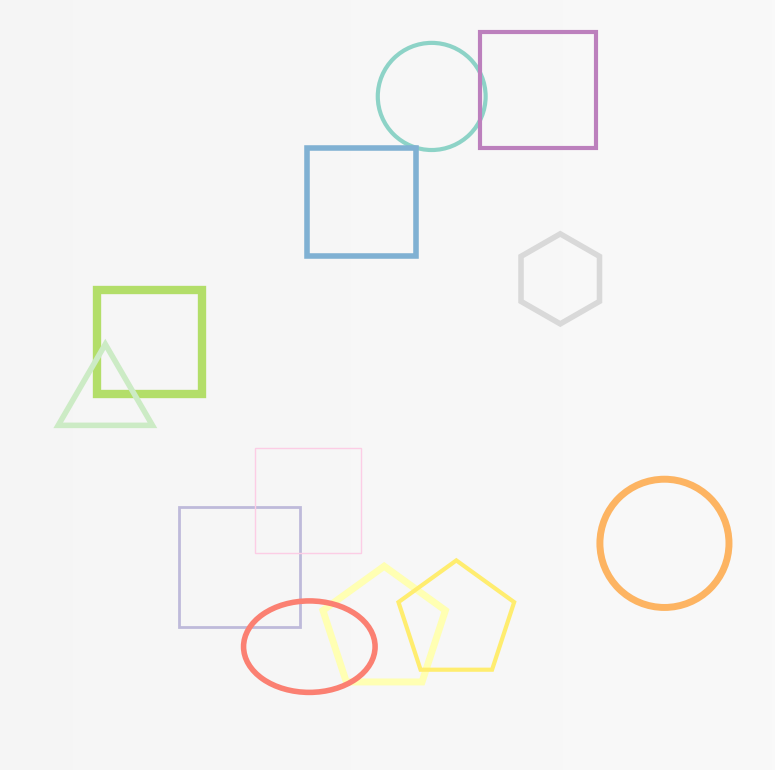[{"shape": "circle", "thickness": 1.5, "radius": 0.35, "center": [0.557, 0.875]}, {"shape": "pentagon", "thickness": 2.5, "radius": 0.42, "center": [0.496, 0.182]}, {"shape": "square", "thickness": 1, "radius": 0.39, "center": [0.309, 0.264]}, {"shape": "oval", "thickness": 2, "radius": 0.42, "center": [0.399, 0.16]}, {"shape": "square", "thickness": 2, "radius": 0.35, "center": [0.466, 0.737]}, {"shape": "circle", "thickness": 2.5, "radius": 0.42, "center": [0.857, 0.294]}, {"shape": "square", "thickness": 3, "radius": 0.34, "center": [0.193, 0.555]}, {"shape": "square", "thickness": 0.5, "radius": 0.34, "center": [0.397, 0.35]}, {"shape": "hexagon", "thickness": 2, "radius": 0.29, "center": [0.723, 0.638]}, {"shape": "square", "thickness": 1.5, "radius": 0.38, "center": [0.694, 0.883]}, {"shape": "triangle", "thickness": 2, "radius": 0.35, "center": [0.136, 0.483]}, {"shape": "pentagon", "thickness": 1.5, "radius": 0.39, "center": [0.589, 0.194]}]